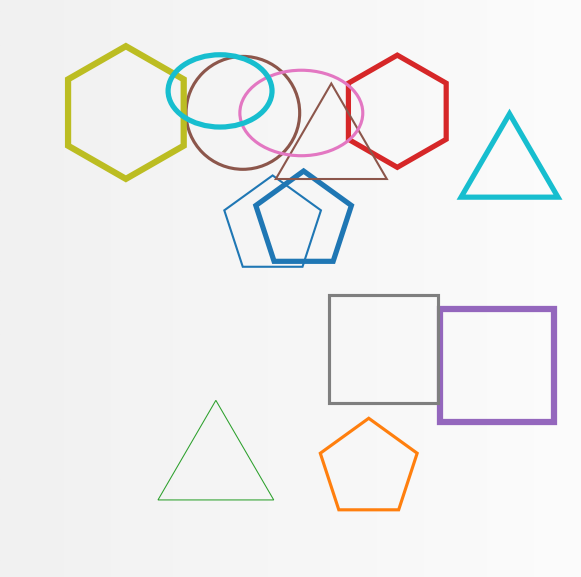[{"shape": "pentagon", "thickness": 1, "radius": 0.44, "center": [0.469, 0.608]}, {"shape": "pentagon", "thickness": 2.5, "radius": 0.43, "center": [0.522, 0.617]}, {"shape": "pentagon", "thickness": 1.5, "radius": 0.44, "center": [0.634, 0.187]}, {"shape": "triangle", "thickness": 0.5, "radius": 0.57, "center": [0.371, 0.191]}, {"shape": "hexagon", "thickness": 2.5, "radius": 0.49, "center": [0.684, 0.807]}, {"shape": "square", "thickness": 3, "radius": 0.49, "center": [0.855, 0.366]}, {"shape": "circle", "thickness": 1.5, "radius": 0.49, "center": [0.418, 0.804]}, {"shape": "triangle", "thickness": 1, "radius": 0.55, "center": [0.57, 0.744]}, {"shape": "oval", "thickness": 1.5, "radius": 0.53, "center": [0.518, 0.804]}, {"shape": "square", "thickness": 1.5, "radius": 0.47, "center": [0.66, 0.395]}, {"shape": "hexagon", "thickness": 3, "radius": 0.57, "center": [0.217, 0.804]}, {"shape": "triangle", "thickness": 2.5, "radius": 0.48, "center": [0.877, 0.706]}, {"shape": "oval", "thickness": 2.5, "radius": 0.45, "center": [0.379, 0.842]}]